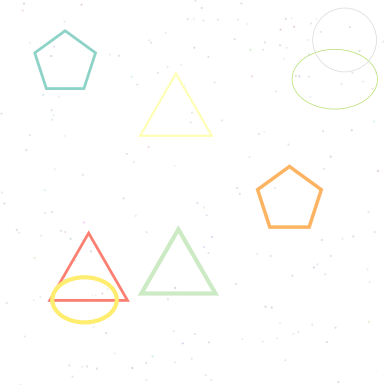[{"shape": "pentagon", "thickness": 2, "radius": 0.41, "center": [0.169, 0.837]}, {"shape": "triangle", "thickness": 1.5, "radius": 0.54, "center": [0.457, 0.701]}, {"shape": "triangle", "thickness": 2, "radius": 0.58, "center": [0.23, 0.278]}, {"shape": "pentagon", "thickness": 2.5, "radius": 0.43, "center": [0.752, 0.481]}, {"shape": "oval", "thickness": 0.5, "radius": 0.55, "center": [0.87, 0.794]}, {"shape": "circle", "thickness": 0.5, "radius": 0.41, "center": [0.895, 0.896]}, {"shape": "triangle", "thickness": 3, "radius": 0.56, "center": [0.463, 0.293]}, {"shape": "oval", "thickness": 3, "radius": 0.42, "center": [0.22, 0.221]}]